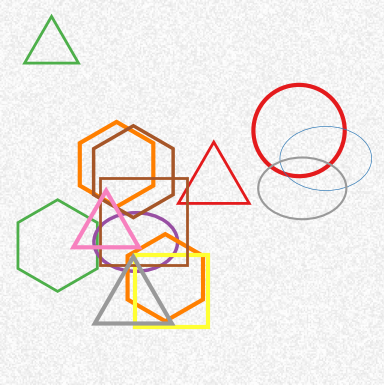[{"shape": "circle", "thickness": 3, "radius": 0.59, "center": [0.777, 0.661]}, {"shape": "triangle", "thickness": 2, "radius": 0.53, "center": [0.555, 0.525]}, {"shape": "oval", "thickness": 0.5, "radius": 0.6, "center": [0.846, 0.588]}, {"shape": "hexagon", "thickness": 2, "radius": 0.6, "center": [0.15, 0.362]}, {"shape": "triangle", "thickness": 2, "radius": 0.4, "center": [0.134, 0.877]}, {"shape": "oval", "thickness": 2.5, "radius": 0.54, "center": [0.353, 0.371]}, {"shape": "hexagon", "thickness": 3, "radius": 0.57, "center": [0.429, 0.279]}, {"shape": "hexagon", "thickness": 3, "radius": 0.55, "center": [0.303, 0.573]}, {"shape": "square", "thickness": 3, "radius": 0.47, "center": [0.445, 0.243]}, {"shape": "square", "thickness": 2, "radius": 0.56, "center": [0.373, 0.425]}, {"shape": "hexagon", "thickness": 2.5, "radius": 0.6, "center": [0.346, 0.554]}, {"shape": "triangle", "thickness": 3, "radius": 0.49, "center": [0.276, 0.407]}, {"shape": "oval", "thickness": 1.5, "radius": 0.57, "center": [0.785, 0.511]}, {"shape": "triangle", "thickness": 3, "radius": 0.58, "center": [0.346, 0.218]}]